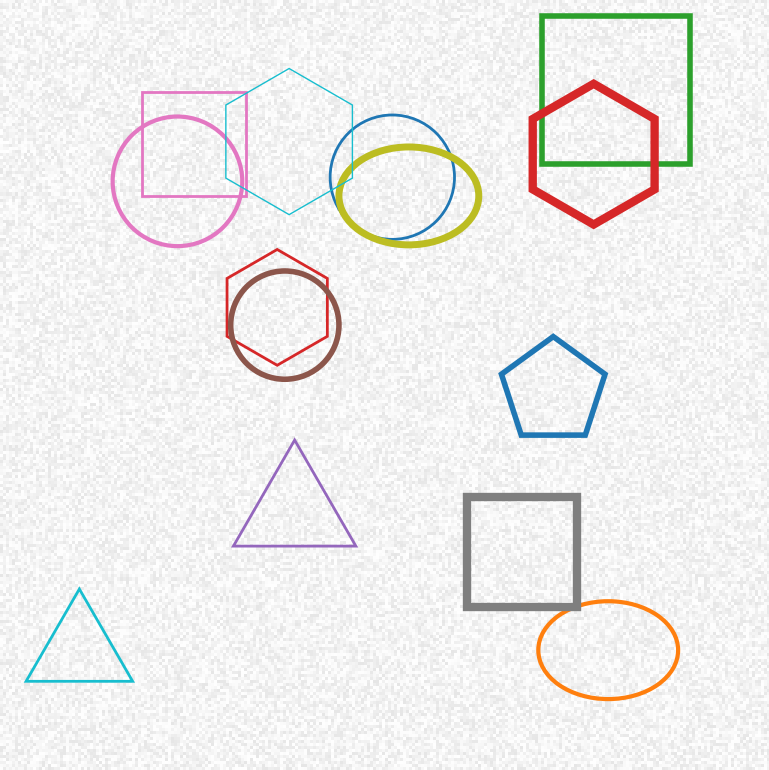[{"shape": "pentagon", "thickness": 2, "radius": 0.35, "center": [0.719, 0.492]}, {"shape": "circle", "thickness": 1, "radius": 0.4, "center": [0.51, 0.77]}, {"shape": "oval", "thickness": 1.5, "radius": 0.45, "center": [0.79, 0.156]}, {"shape": "square", "thickness": 2, "radius": 0.48, "center": [0.801, 0.883]}, {"shape": "hexagon", "thickness": 3, "radius": 0.46, "center": [0.771, 0.8]}, {"shape": "hexagon", "thickness": 1, "radius": 0.38, "center": [0.36, 0.601]}, {"shape": "triangle", "thickness": 1, "radius": 0.46, "center": [0.383, 0.337]}, {"shape": "circle", "thickness": 2, "radius": 0.35, "center": [0.37, 0.578]}, {"shape": "circle", "thickness": 1.5, "radius": 0.42, "center": [0.23, 0.764]}, {"shape": "square", "thickness": 1, "radius": 0.34, "center": [0.252, 0.813]}, {"shape": "square", "thickness": 3, "radius": 0.36, "center": [0.678, 0.283]}, {"shape": "oval", "thickness": 2.5, "radius": 0.45, "center": [0.531, 0.746]}, {"shape": "triangle", "thickness": 1, "radius": 0.4, "center": [0.103, 0.155]}, {"shape": "hexagon", "thickness": 0.5, "radius": 0.47, "center": [0.375, 0.816]}]